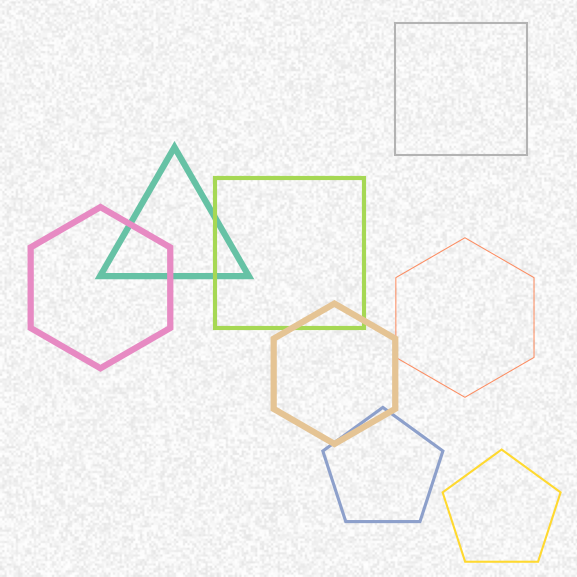[{"shape": "triangle", "thickness": 3, "radius": 0.74, "center": [0.302, 0.595]}, {"shape": "hexagon", "thickness": 0.5, "radius": 0.69, "center": [0.805, 0.449]}, {"shape": "pentagon", "thickness": 1.5, "radius": 0.55, "center": [0.663, 0.184]}, {"shape": "hexagon", "thickness": 3, "radius": 0.7, "center": [0.174, 0.501]}, {"shape": "square", "thickness": 2, "radius": 0.65, "center": [0.502, 0.561]}, {"shape": "pentagon", "thickness": 1, "radius": 0.54, "center": [0.869, 0.113]}, {"shape": "hexagon", "thickness": 3, "radius": 0.61, "center": [0.579, 0.352]}, {"shape": "square", "thickness": 1, "radius": 0.57, "center": [0.798, 0.845]}]